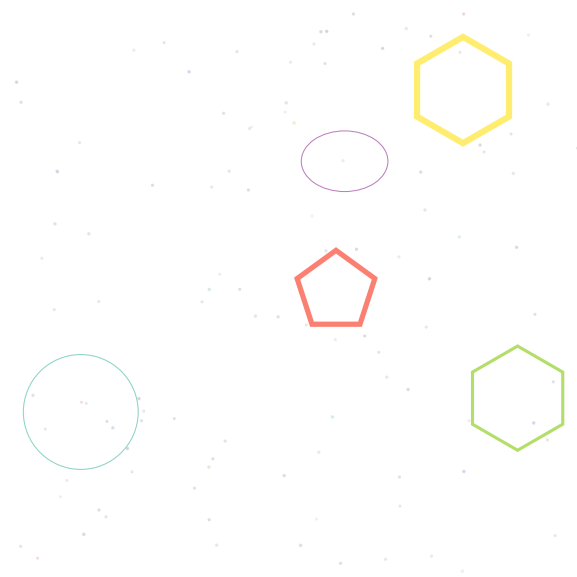[{"shape": "circle", "thickness": 0.5, "radius": 0.5, "center": [0.14, 0.286]}, {"shape": "pentagon", "thickness": 2.5, "radius": 0.35, "center": [0.582, 0.495]}, {"shape": "hexagon", "thickness": 1.5, "radius": 0.45, "center": [0.896, 0.31]}, {"shape": "oval", "thickness": 0.5, "radius": 0.38, "center": [0.597, 0.72]}, {"shape": "hexagon", "thickness": 3, "radius": 0.46, "center": [0.802, 0.843]}]